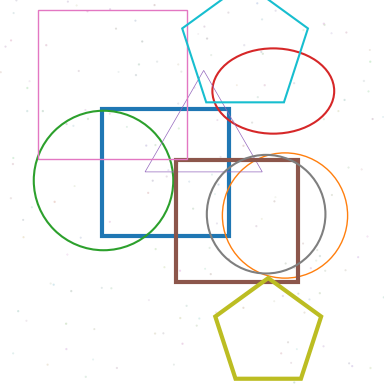[{"shape": "square", "thickness": 3, "radius": 0.83, "center": [0.429, 0.552]}, {"shape": "circle", "thickness": 1, "radius": 0.81, "center": [0.74, 0.44]}, {"shape": "circle", "thickness": 1.5, "radius": 0.91, "center": [0.269, 0.531]}, {"shape": "oval", "thickness": 1.5, "radius": 0.79, "center": [0.71, 0.764]}, {"shape": "triangle", "thickness": 0.5, "radius": 0.88, "center": [0.529, 0.641]}, {"shape": "square", "thickness": 3, "radius": 0.79, "center": [0.616, 0.427]}, {"shape": "square", "thickness": 1, "radius": 0.97, "center": [0.293, 0.78]}, {"shape": "circle", "thickness": 1.5, "radius": 0.77, "center": [0.691, 0.444]}, {"shape": "pentagon", "thickness": 3, "radius": 0.72, "center": [0.697, 0.133]}, {"shape": "pentagon", "thickness": 1.5, "radius": 0.86, "center": [0.637, 0.873]}]